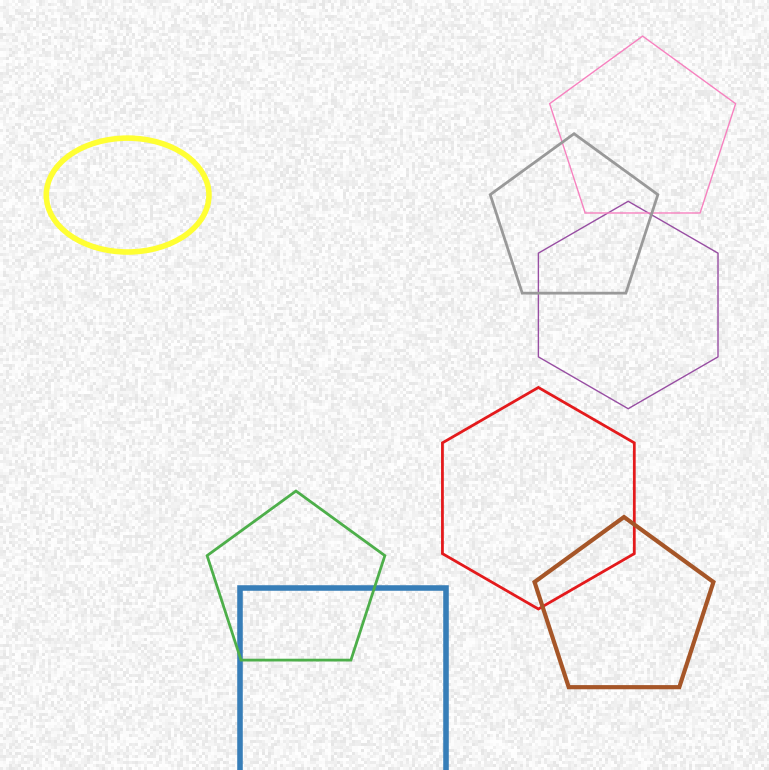[{"shape": "hexagon", "thickness": 1, "radius": 0.72, "center": [0.699, 0.353]}, {"shape": "square", "thickness": 2, "radius": 0.67, "center": [0.446, 0.103]}, {"shape": "pentagon", "thickness": 1, "radius": 0.61, "center": [0.384, 0.241]}, {"shape": "hexagon", "thickness": 0.5, "radius": 0.67, "center": [0.816, 0.604]}, {"shape": "oval", "thickness": 2, "radius": 0.53, "center": [0.166, 0.747]}, {"shape": "pentagon", "thickness": 1.5, "radius": 0.61, "center": [0.81, 0.206]}, {"shape": "pentagon", "thickness": 0.5, "radius": 0.63, "center": [0.835, 0.826]}, {"shape": "pentagon", "thickness": 1, "radius": 0.57, "center": [0.746, 0.712]}]